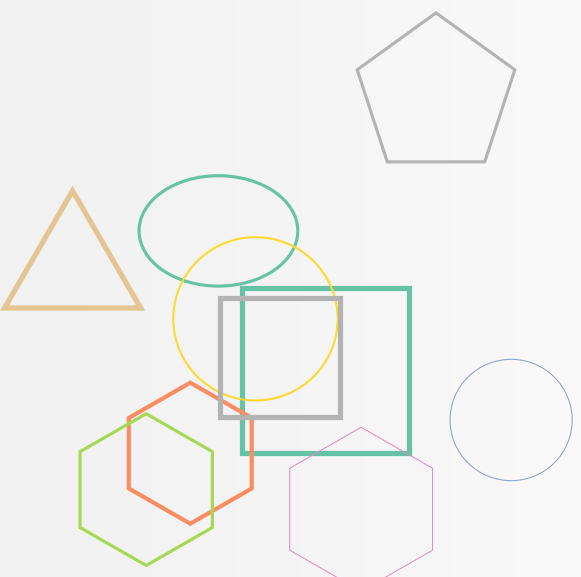[{"shape": "square", "thickness": 2.5, "radius": 0.72, "center": [0.56, 0.357]}, {"shape": "oval", "thickness": 1.5, "radius": 0.68, "center": [0.376, 0.599]}, {"shape": "hexagon", "thickness": 2, "radius": 0.61, "center": [0.327, 0.214]}, {"shape": "circle", "thickness": 0.5, "radius": 0.53, "center": [0.879, 0.272]}, {"shape": "hexagon", "thickness": 0.5, "radius": 0.71, "center": [0.621, 0.117]}, {"shape": "hexagon", "thickness": 1.5, "radius": 0.66, "center": [0.252, 0.151]}, {"shape": "circle", "thickness": 1, "radius": 0.71, "center": [0.44, 0.447]}, {"shape": "triangle", "thickness": 2.5, "radius": 0.68, "center": [0.125, 0.533]}, {"shape": "square", "thickness": 2.5, "radius": 0.52, "center": [0.481, 0.38]}, {"shape": "pentagon", "thickness": 1.5, "radius": 0.71, "center": [0.75, 0.834]}]